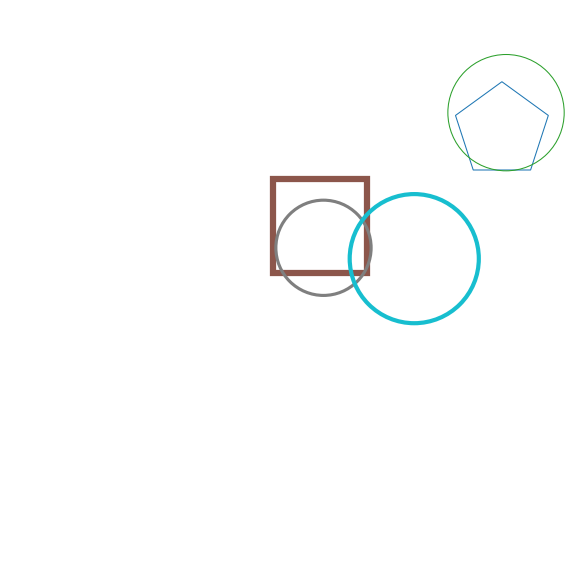[{"shape": "pentagon", "thickness": 0.5, "radius": 0.42, "center": [0.869, 0.773]}, {"shape": "circle", "thickness": 0.5, "radius": 0.5, "center": [0.876, 0.804]}, {"shape": "square", "thickness": 3, "radius": 0.41, "center": [0.554, 0.608]}, {"shape": "circle", "thickness": 1.5, "radius": 0.41, "center": [0.56, 0.57]}, {"shape": "circle", "thickness": 2, "radius": 0.56, "center": [0.717, 0.551]}]